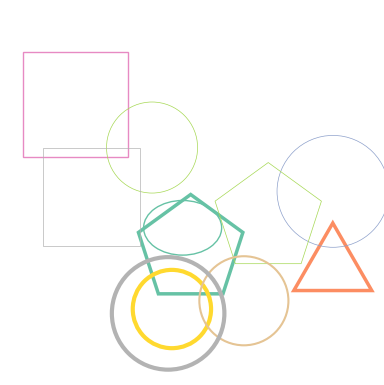[{"shape": "pentagon", "thickness": 2.5, "radius": 0.71, "center": [0.495, 0.352]}, {"shape": "oval", "thickness": 1, "radius": 0.51, "center": [0.474, 0.408]}, {"shape": "triangle", "thickness": 2.5, "radius": 0.58, "center": [0.864, 0.304]}, {"shape": "circle", "thickness": 0.5, "radius": 0.73, "center": [0.865, 0.503]}, {"shape": "square", "thickness": 1, "radius": 0.68, "center": [0.196, 0.729]}, {"shape": "pentagon", "thickness": 0.5, "radius": 0.73, "center": [0.697, 0.433]}, {"shape": "circle", "thickness": 0.5, "radius": 0.59, "center": [0.395, 0.617]}, {"shape": "circle", "thickness": 3, "radius": 0.51, "center": [0.447, 0.197]}, {"shape": "circle", "thickness": 1.5, "radius": 0.58, "center": [0.633, 0.219]}, {"shape": "circle", "thickness": 3, "radius": 0.73, "center": [0.437, 0.186]}, {"shape": "square", "thickness": 0.5, "radius": 0.63, "center": [0.238, 0.488]}]